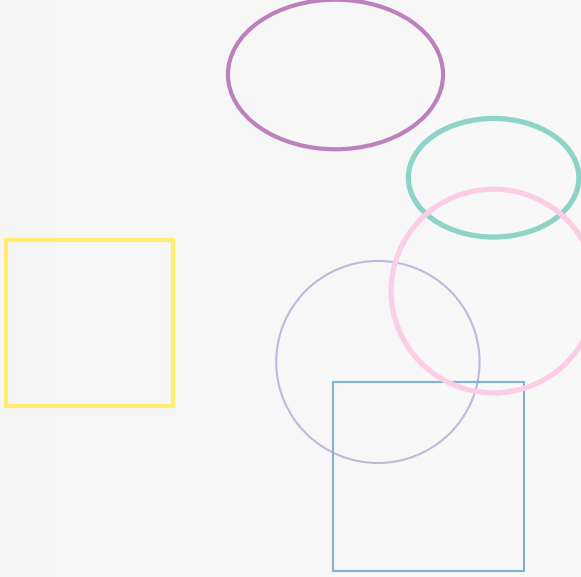[{"shape": "oval", "thickness": 2.5, "radius": 0.73, "center": [0.849, 0.691]}, {"shape": "circle", "thickness": 1, "radius": 0.87, "center": [0.65, 0.372]}, {"shape": "square", "thickness": 1, "radius": 0.82, "center": [0.737, 0.174]}, {"shape": "circle", "thickness": 2.5, "radius": 0.88, "center": [0.849, 0.495]}, {"shape": "oval", "thickness": 2, "radius": 0.93, "center": [0.577, 0.87]}, {"shape": "square", "thickness": 2, "radius": 0.72, "center": [0.154, 0.44]}]